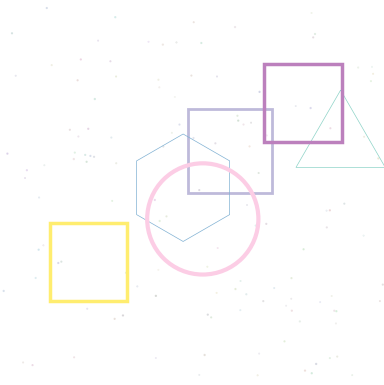[{"shape": "triangle", "thickness": 0.5, "radius": 0.67, "center": [0.885, 0.632]}, {"shape": "square", "thickness": 2, "radius": 0.54, "center": [0.598, 0.607]}, {"shape": "hexagon", "thickness": 0.5, "radius": 0.7, "center": [0.476, 0.512]}, {"shape": "circle", "thickness": 3, "radius": 0.72, "center": [0.527, 0.431]}, {"shape": "square", "thickness": 2.5, "radius": 0.51, "center": [0.787, 0.732]}, {"shape": "square", "thickness": 2.5, "radius": 0.51, "center": [0.23, 0.319]}]